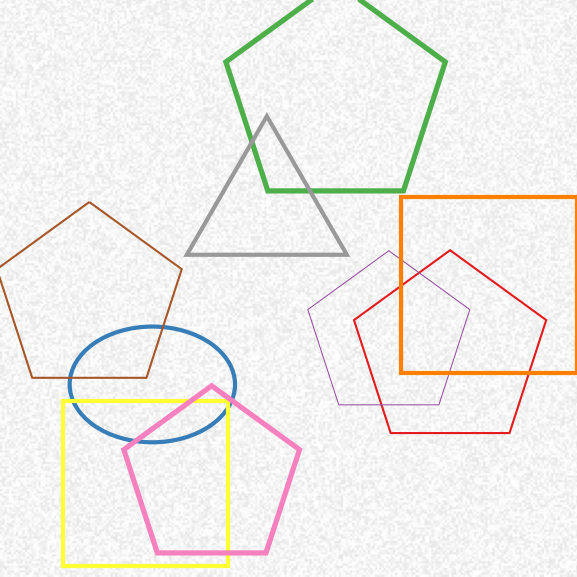[{"shape": "pentagon", "thickness": 1, "radius": 0.87, "center": [0.779, 0.391]}, {"shape": "oval", "thickness": 2, "radius": 0.72, "center": [0.264, 0.333]}, {"shape": "pentagon", "thickness": 2.5, "radius": 1.0, "center": [0.581, 0.83]}, {"shape": "pentagon", "thickness": 0.5, "radius": 0.74, "center": [0.673, 0.417]}, {"shape": "square", "thickness": 2, "radius": 0.76, "center": [0.847, 0.505]}, {"shape": "square", "thickness": 2, "radius": 0.72, "center": [0.252, 0.162]}, {"shape": "pentagon", "thickness": 1, "radius": 0.84, "center": [0.155, 0.481]}, {"shape": "pentagon", "thickness": 2.5, "radius": 0.8, "center": [0.367, 0.171]}, {"shape": "triangle", "thickness": 2, "radius": 0.8, "center": [0.462, 0.638]}]